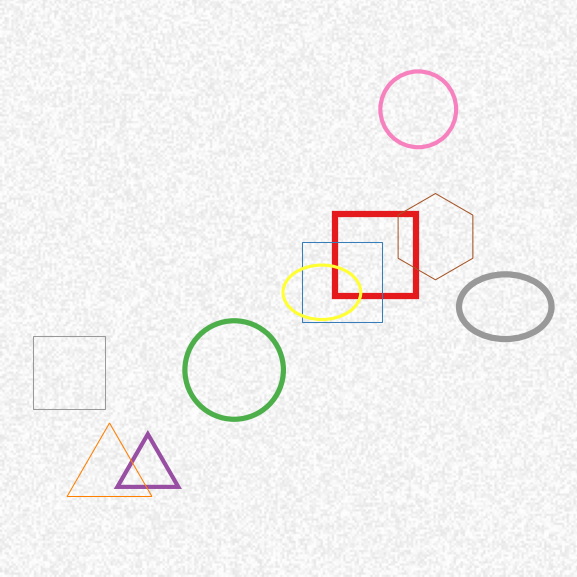[{"shape": "square", "thickness": 3, "radius": 0.35, "center": [0.65, 0.558]}, {"shape": "square", "thickness": 0.5, "radius": 0.34, "center": [0.592, 0.511]}, {"shape": "circle", "thickness": 2.5, "radius": 0.43, "center": [0.405, 0.358]}, {"shape": "triangle", "thickness": 2, "radius": 0.3, "center": [0.256, 0.187]}, {"shape": "triangle", "thickness": 0.5, "radius": 0.42, "center": [0.19, 0.182]}, {"shape": "oval", "thickness": 1.5, "radius": 0.34, "center": [0.557, 0.493]}, {"shape": "hexagon", "thickness": 0.5, "radius": 0.37, "center": [0.754, 0.589]}, {"shape": "circle", "thickness": 2, "radius": 0.33, "center": [0.724, 0.81]}, {"shape": "square", "thickness": 0.5, "radius": 0.31, "center": [0.12, 0.354]}, {"shape": "oval", "thickness": 3, "radius": 0.4, "center": [0.875, 0.468]}]